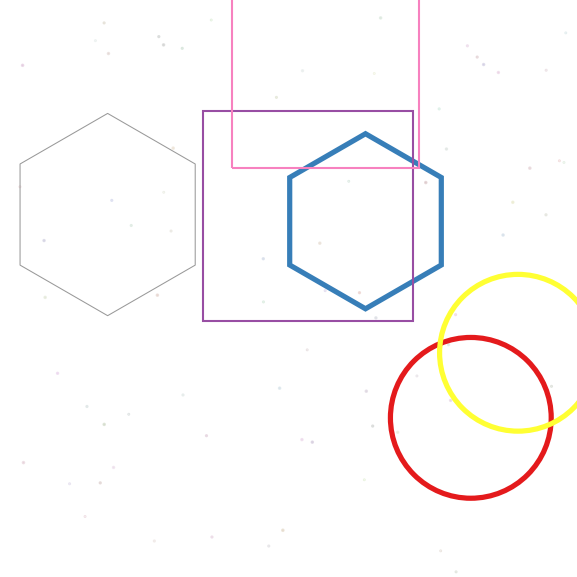[{"shape": "circle", "thickness": 2.5, "radius": 0.7, "center": [0.815, 0.276]}, {"shape": "hexagon", "thickness": 2.5, "radius": 0.76, "center": [0.633, 0.616]}, {"shape": "square", "thickness": 1, "radius": 0.91, "center": [0.533, 0.625]}, {"shape": "circle", "thickness": 2.5, "radius": 0.68, "center": [0.897, 0.388]}, {"shape": "square", "thickness": 1, "radius": 0.81, "center": [0.564, 0.87]}, {"shape": "hexagon", "thickness": 0.5, "radius": 0.88, "center": [0.186, 0.628]}]